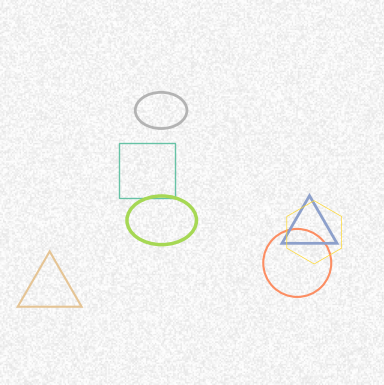[{"shape": "square", "thickness": 1, "radius": 0.36, "center": [0.382, 0.557]}, {"shape": "circle", "thickness": 1.5, "radius": 0.44, "center": [0.772, 0.317]}, {"shape": "triangle", "thickness": 2, "radius": 0.41, "center": [0.804, 0.409]}, {"shape": "oval", "thickness": 2.5, "radius": 0.45, "center": [0.42, 0.428]}, {"shape": "hexagon", "thickness": 0.5, "radius": 0.41, "center": [0.816, 0.397]}, {"shape": "triangle", "thickness": 1.5, "radius": 0.48, "center": [0.129, 0.251]}, {"shape": "oval", "thickness": 2, "radius": 0.34, "center": [0.418, 0.713]}]